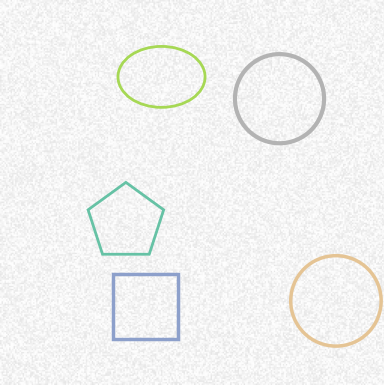[{"shape": "pentagon", "thickness": 2, "radius": 0.52, "center": [0.327, 0.423]}, {"shape": "square", "thickness": 2.5, "radius": 0.42, "center": [0.377, 0.205]}, {"shape": "oval", "thickness": 2, "radius": 0.57, "center": [0.42, 0.8]}, {"shape": "circle", "thickness": 2.5, "radius": 0.59, "center": [0.873, 0.218]}, {"shape": "circle", "thickness": 3, "radius": 0.58, "center": [0.726, 0.744]}]